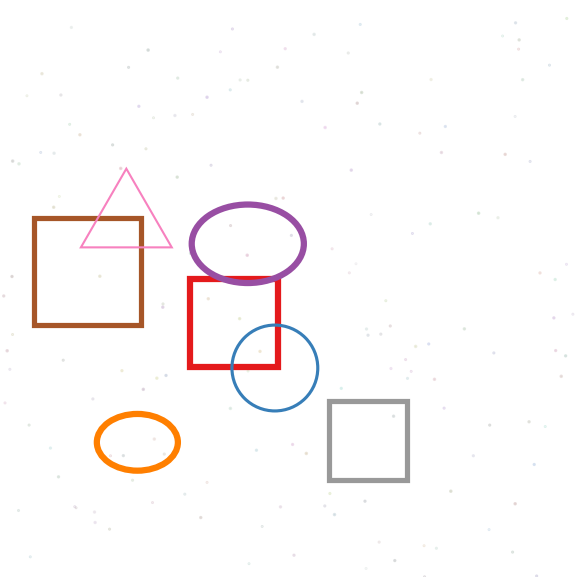[{"shape": "square", "thickness": 3, "radius": 0.38, "center": [0.405, 0.44]}, {"shape": "circle", "thickness": 1.5, "radius": 0.37, "center": [0.476, 0.362]}, {"shape": "oval", "thickness": 3, "radius": 0.49, "center": [0.429, 0.577]}, {"shape": "oval", "thickness": 3, "radius": 0.35, "center": [0.238, 0.233]}, {"shape": "square", "thickness": 2.5, "radius": 0.46, "center": [0.152, 0.529]}, {"shape": "triangle", "thickness": 1, "radius": 0.45, "center": [0.219, 0.616]}, {"shape": "square", "thickness": 2.5, "radius": 0.34, "center": [0.637, 0.236]}]